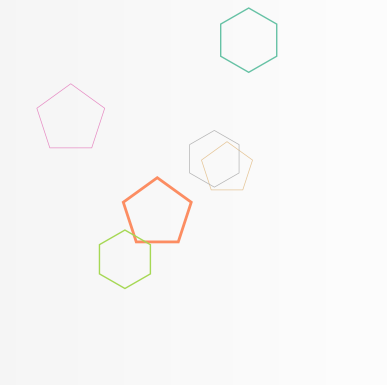[{"shape": "hexagon", "thickness": 1, "radius": 0.42, "center": [0.642, 0.896]}, {"shape": "pentagon", "thickness": 2, "radius": 0.46, "center": [0.406, 0.446]}, {"shape": "pentagon", "thickness": 0.5, "radius": 0.46, "center": [0.183, 0.69]}, {"shape": "hexagon", "thickness": 1, "radius": 0.38, "center": [0.322, 0.327]}, {"shape": "pentagon", "thickness": 0.5, "radius": 0.35, "center": [0.586, 0.563]}, {"shape": "hexagon", "thickness": 0.5, "radius": 0.37, "center": [0.553, 0.588]}]